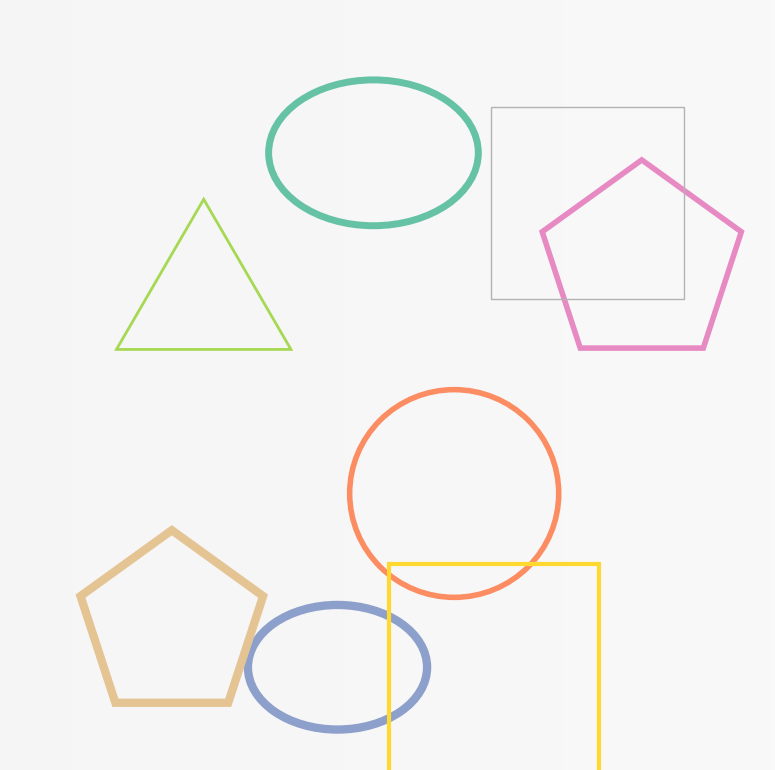[{"shape": "oval", "thickness": 2.5, "radius": 0.68, "center": [0.482, 0.802]}, {"shape": "circle", "thickness": 2, "radius": 0.67, "center": [0.586, 0.359]}, {"shape": "oval", "thickness": 3, "radius": 0.58, "center": [0.436, 0.133]}, {"shape": "pentagon", "thickness": 2, "radius": 0.68, "center": [0.828, 0.657]}, {"shape": "triangle", "thickness": 1, "radius": 0.65, "center": [0.263, 0.611]}, {"shape": "square", "thickness": 1.5, "radius": 0.68, "center": [0.638, 0.132]}, {"shape": "pentagon", "thickness": 3, "radius": 0.62, "center": [0.222, 0.188]}, {"shape": "square", "thickness": 0.5, "radius": 0.62, "center": [0.758, 0.736]}]